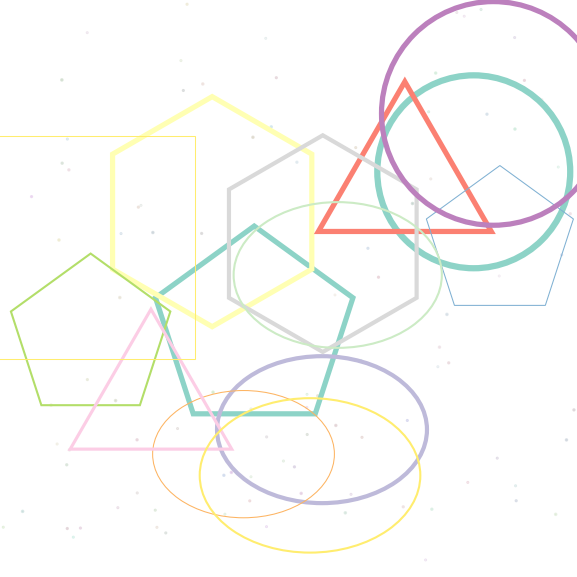[{"shape": "circle", "thickness": 3, "radius": 0.84, "center": [0.82, 0.702]}, {"shape": "pentagon", "thickness": 2.5, "radius": 0.9, "center": [0.44, 0.428]}, {"shape": "hexagon", "thickness": 2.5, "radius": 1.0, "center": [0.367, 0.633]}, {"shape": "oval", "thickness": 2, "radius": 0.91, "center": [0.558, 0.255]}, {"shape": "triangle", "thickness": 2.5, "radius": 0.86, "center": [0.701, 0.685]}, {"shape": "pentagon", "thickness": 0.5, "radius": 0.67, "center": [0.866, 0.579]}, {"shape": "oval", "thickness": 0.5, "radius": 0.79, "center": [0.422, 0.213]}, {"shape": "pentagon", "thickness": 1, "radius": 0.73, "center": [0.157, 0.415]}, {"shape": "triangle", "thickness": 1.5, "radius": 0.81, "center": [0.261, 0.302]}, {"shape": "hexagon", "thickness": 2, "radius": 0.94, "center": [0.559, 0.577]}, {"shape": "circle", "thickness": 2.5, "radius": 0.97, "center": [0.854, 0.803]}, {"shape": "oval", "thickness": 1, "radius": 0.9, "center": [0.585, 0.523]}, {"shape": "square", "thickness": 0.5, "radius": 0.96, "center": [0.144, 0.57]}, {"shape": "oval", "thickness": 1, "radius": 0.96, "center": [0.537, 0.176]}]